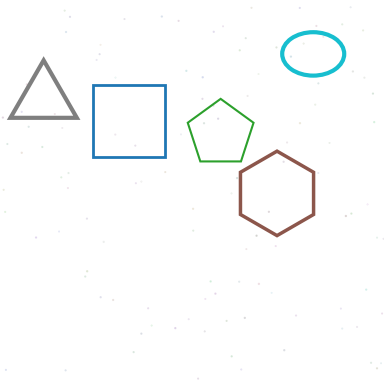[{"shape": "square", "thickness": 2, "radius": 0.47, "center": [0.335, 0.685]}, {"shape": "pentagon", "thickness": 1.5, "radius": 0.45, "center": [0.573, 0.653]}, {"shape": "hexagon", "thickness": 2.5, "radius": 0.55, "center": [0.72, 0.498]}, {"shape": "triangle", "thickness": 3, "radius": 0.5, "center": [0.113, 0.744]}, {"shape": "oval", "thickness": 3, "radius": 0.4, "center": [0.814, 0.86]}]